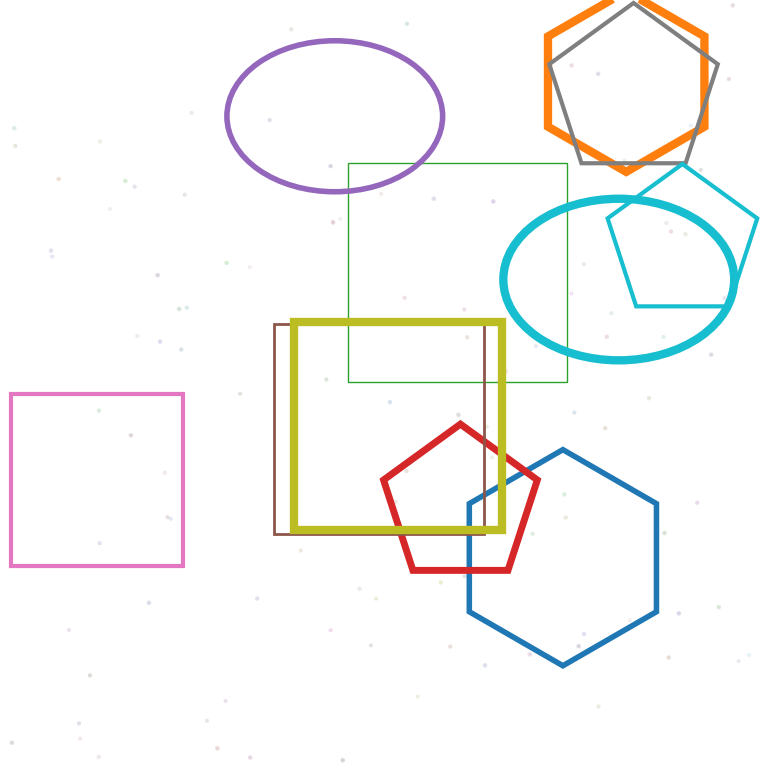[{"shape": "hexagon", "thickness": 2, "radius": 0.7, "center": [0.731, 0.276]}, {"shape": "hexagon", "thickness": 3, "radius": 0.59, "center": [0.813, 0.894]}, {"shape": "square", "thickness": 0.5, "radius": 0.71, "center": [0.594, 0.647]}, {"shape": "pentagon", "thickness": 2.5, "radius": 0.52, "center": [0.598, 0.344]}, {"shape": "oval", "thickness": 2, "radius": 0.7, "center": [0.435, 0.849]}, {"shape": "square", "thickness": 1, "radius": 0.68, "center": [0.492, 0.443]}, {"shape": "square", "thickness": 1.5, "radius": 0.56, "center": [0.126, 0.376]}, {"shape": "pentagon", "thickness": 1.5, "radius": 0.58, "center": [0.823, 0.881]}, {"shape": "square", "thickness": 3, "radius": 0.68, "center": [0.517, 0.447]}, {"shape": "oval", "thickness": 3, "radius": 0.75, "center": [0.804, 0.637]}, {"shape": "pentagon", "thickness": 1.5, "radius": 0.51, "center": [0.886, 0.685]}]